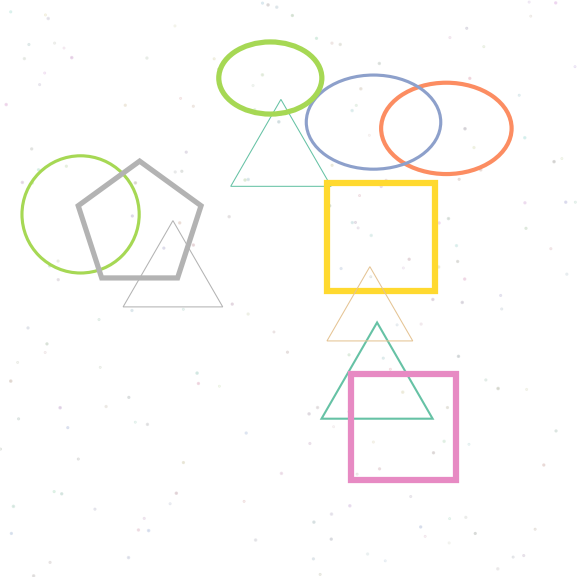[{"shape": "triangle", "thickness": 1, "radius": 0.56, "center": [0.653, 0.33]}, {"shape": "triangle", "thickness": 0.5, "radius": 0.5, "center": [0.486, 0.727]}, {"shape": "oval", "thickness": 2, "radius": 0.56, "center": [0.773, 0.777]}, {"shape": "oval", "thickness": 1.5, "radius": 0.58, "center": [0.647, 0.788]}, {"shape": "square", "thickness": 3, "radius": 0.46, "center": [0.699, 0.26]}, {"shape": "oval", "thickness": 2.5, "radius": 0.45, "center": [0.468, 0.864]}, {"shape": "circle", "thickness": 1.5, "radius": 0.51, "center": [0.14, 0.628]}, {"shape": "square", "thickness": 3, "radius": 0.47, "center": [0.659, 0.588]}, {"shape": "triangle", "thickness": 0.5, "radius": 0.43, "center": [0.64, 0.452]}, {"shape": "pentagon", "thickness": 2.5, "radius": 0.56, "center": [0.242, 0.608]}, {"shape": "triangle", "thickness": 0.5, "radius": 0.5, "center": [0.299, 0.518]}]